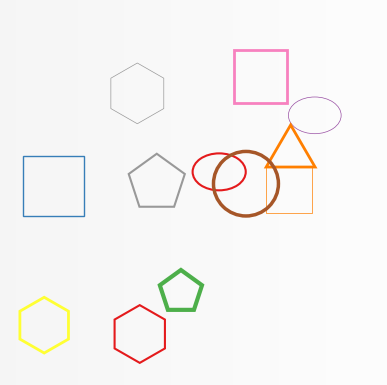[{"shape": "hexagon", "thickness": 1.5, "radius": 0.37, "center": [0.361, 0.132]}, {"shape": "oval", "thickness": 1.5, "radius": 0.34, "center": [0.566, 0.554]}, {"shape": "square", "thickness": 1, "radius": 0.39, "center": [0.138, 0.516]}, {"shape": "pentagon", "thickness": 3, "radius": 0.29, "center": [0.467, 0.241]}, {"shape": "oval", "thickness": 0.5, "radius": 0.34, "center": [0.812, 0.7]}, {"shape": "square", "thickness": 0.5, "radius": 0.3, "center": [0.746, 0.506]}, {"shape": "triangle", "thickness": 2, "radius": 0.36, "center": [0.75, 0.603]}, {"shape": "hexagon", "thickness": 2, "radius": 0.36, "center": [0.114, 0.155]}, {"shape": "circle", "thickness": 2.5, "radius": 0.42, "center": [0.635, 0.523]}, {"shape": "square", "thickness": 2, "radius": 0.34, "center": [0.672, 0.801]}, {"shape": "hexagon", "thickness": 0.5, "radius": 0.39, "center": [0.354, 0.757]}, {"shape": "pentagon", "thickness": 1.5, "radius": 0.38, "center": [0.405, 0.525]}]